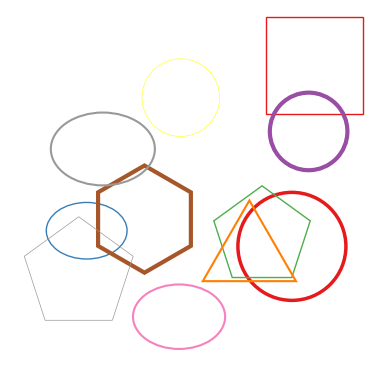[{"shape": "circle", "thickness": 2.5, "radius": 0.7, "center": [0.758, 0.36]}, {"shape": "square", "thickness": 1, "radius": 0.63, "center": [0.816, 0.829]}, {"shape": "oval", "thickness": 1, "radius": 0.52, "center": [0.225, 0.401]}, {"shape": "pentagon", "thickness": 1, "radius": 0.66, "center": [0.681, 0.386]}, {"shape": "circle", "thickness": 3, "radius": 0.5, "center": [0.802, 0.659]}, {"shape": "triangle", "thickness": 1.5, "radius": 0.7, "center": [0.648, 0.34]}, {"shape": "circle", "thickness": 0.5, "radius": 0.5, "center": [0.47, 0.746]}, {"shape": "hexagon", "thickness": 3, "radius": 0.7, "center": [0.375, 0.431]}, {"shape": "oval", "thickness": 1.5, "radius": 0.6, "center": [0.465, 0.177]}, {"shape": "oval", "thickness": 1.5, "radius": 0.68, "center": [0.267, 0.613]}, {"shape": "pentagon", "thickness": 0.5, "radius": 0.74, "center": [0.204, 0.288]}]